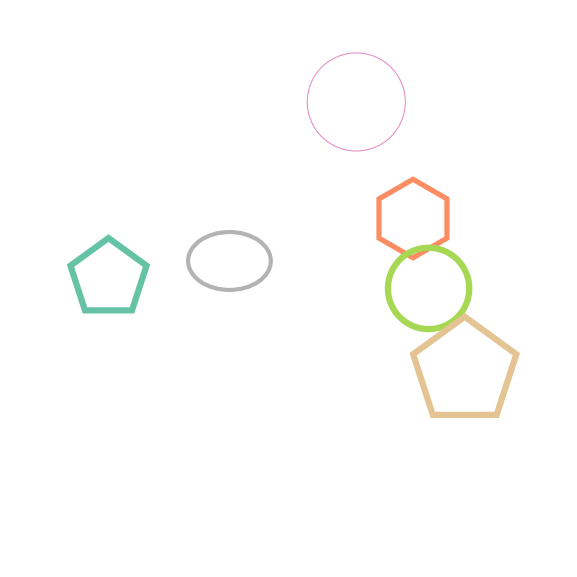[{"shape": "pentagon", "thickness": 3, "radius": 0.35, "center": [0.188, 0.518]}, {"shape": "hexagon", "thickness": 2.5, "radius": 0.34, "center": [0.715, 0.621]}, {"shape": "circle", "thickness": 0.5, "radius": 0.42, "center": [0.617, 0.823]}, {"shape": "circle", "thickness": 3, "radius": 0.35, "center": [0.742, 0.5]}, {"shape": "pentagon", "thickness": 3, "radius": 0.47, "center": [0.805, 0.357]}, {"shape": "oval", "thickness": 2, "radius": 0.36, "center": [0.397, 0.547]}]